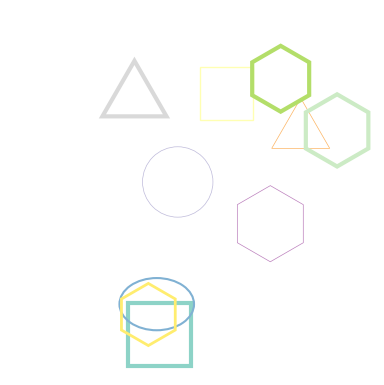[{"shape": "square", "thickness": 3, "radius": 0.41, "center": [0.415, 0.132]}, {"shape": "square", "thickness": 1, "radius": 0.35, "center": [0.588, 0.757]}, {"shape": "circle", "thickness": 0.5, "radius": 0.46, "center": [0.462, 0.527]}, {"shape": "oval", "thickness": 1.5, "radius": 0.48, "center": [0.407, 0.21]}, {"shape": "triangle", "thickness": 0.5, "radius": 0.43, "center": [0.781, 0.658]}, {"shape": "hexagon", "thickness": 3, "radius": 0.43, "center": [0.729, 0.795]}, {"shape": "triangle", "thickness": 3, "radius": 0.48, "center": [0.349, 0.746]}, {"shape": "hexagon", "thickness": 0.5, "radius": 0.49, "center": [0.702, 0.419]}, {"shape": "hexagon", "thickness": 3, "radius": 0.47, "center": [0.876, 0.661]}, {"shape": "hexagon", "thickness": 2, "radius": 0.4, "center": [0.385, 0.183]}]